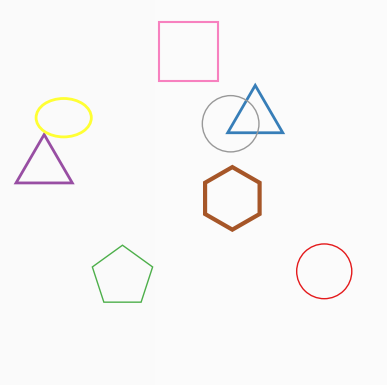[{"shape": "circle", "thickness": 1, "radius": 0.36, "center": [0.837, 0.295]}, {"shape": "triangle", "thickness": 2, "radius": 0.41, "center": [0.659, 0.696]}, {"shape": "pentagon", "thickness": 1, "radius": 0.41, "center": [0.316, 0.281]}, {"shape": "triangle", "thickness": 2, "radius": 0.42, "center": [0.114, 0.567]}, {"shape": "oval", "thickness": 2, "radius": 0.36, "center": [0.164, 0.694]}, {"shape": "hexagon", "thickness": 3, "radius": 0.41, "center": [0.6, 0.485]}, {"shape": "square", "thickness": 1.5, "radius": 0.38, "center": [0.487, 0.867]}, {"shape": "circle", "thickness": 1, "radius": 0.37, "center": [0.595, 0.679]}]